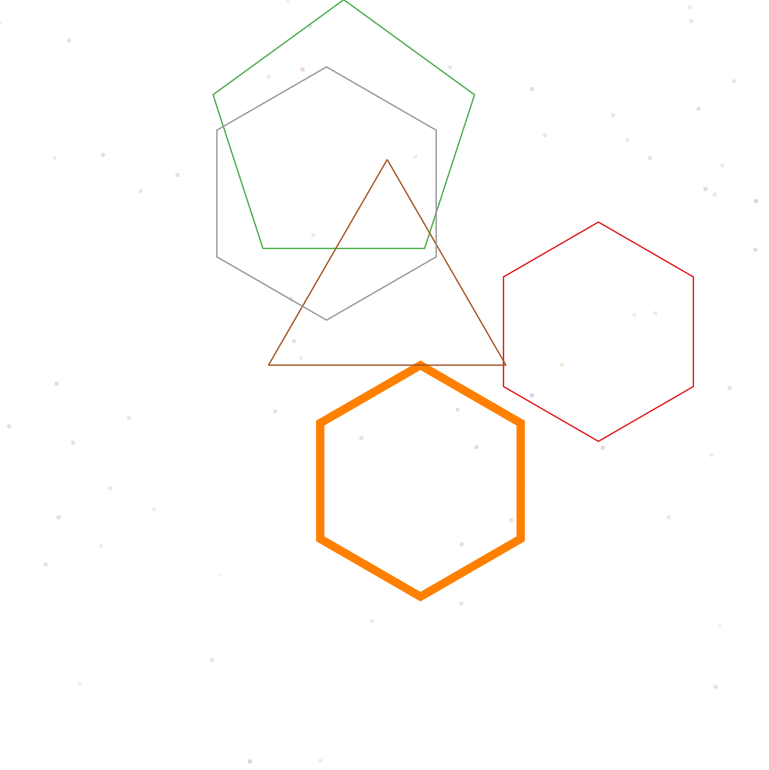[{"shape": "hexagon", "thickness": 0.5, "radius": 0.71, "center": [0.777, 0.569]}, {"shape": "pentagon", "thickness": 0.5, "radius": 0.89, "center": [0.446, 0.822]}, {"shape": "hexagon", "thickness": 3, "radius": 0.75, "center": [0.546, 0.375]}, {"shape": "triangle", "thickness": 0.5, "radius": 0.89, "center": [0.503, 0.615]}, {"shape": "hexagon", "thickness": 0.5, "radius": 0.82, "center": [0.424, 0.749]}]